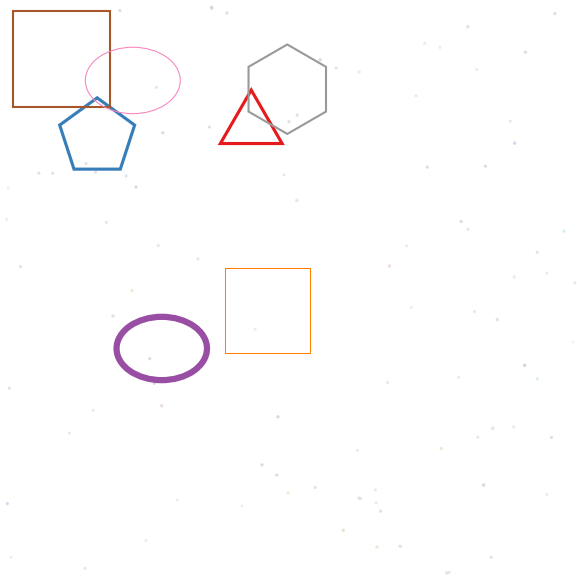[{"shape": "triangle", "thickness": 1.5, "radius": 0.31, "center": [0.435, 0.781]}, {"shape": "pentagon", "thickness": 1.5, "radius": 0.34, "center": [0.168, 0.761]}, {"shape": "oval", "thickness": 3, "radius": 0.39, "center": [0.28, 0.396]}, {"shape": "square", "thickness": 0.5, "radius": 0.37, "center": [0.463, 0.462]}, {"shape": "square", "thickness": 1, "radius": 0.42, "center": [0.107, 0.897]}, {"shape": "oval", "thickness": 0.5, "radius": 0.41, "center": [0.23, 0.86]}, {"shape": "hexagon", "thickness": 1, "radius": 0.39, "center": [0.497, 0.845]}]